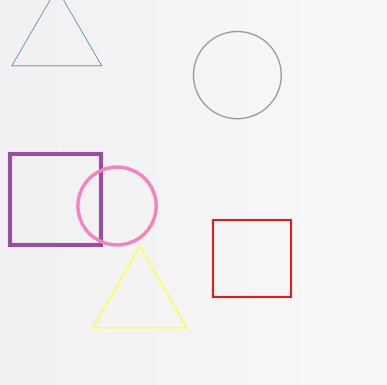[{"shape": "square", "thickness": 1.5, "radius": 0.5, "center": [0.65, 0.328]}, {"shape": "triangle", "thickness": 0.5, "radius": 0.67, "center": [0.147, 0.896]}, {"shape": "square", "thickness": 3, "radius": 0.59, "center": [0.143, 0.483]}, {"shape": "triangle", "thickness": 1, "radius": 0.7, "center": [0.361, 0.219]}, {"shape": "circle", "thickness": 2.5, "radius": 0.51, "center": [0.302, 0.465]}, {"shape": "circle", "thickness": 1, "radius": 0.57, "center": [0.613, 0.805]}]